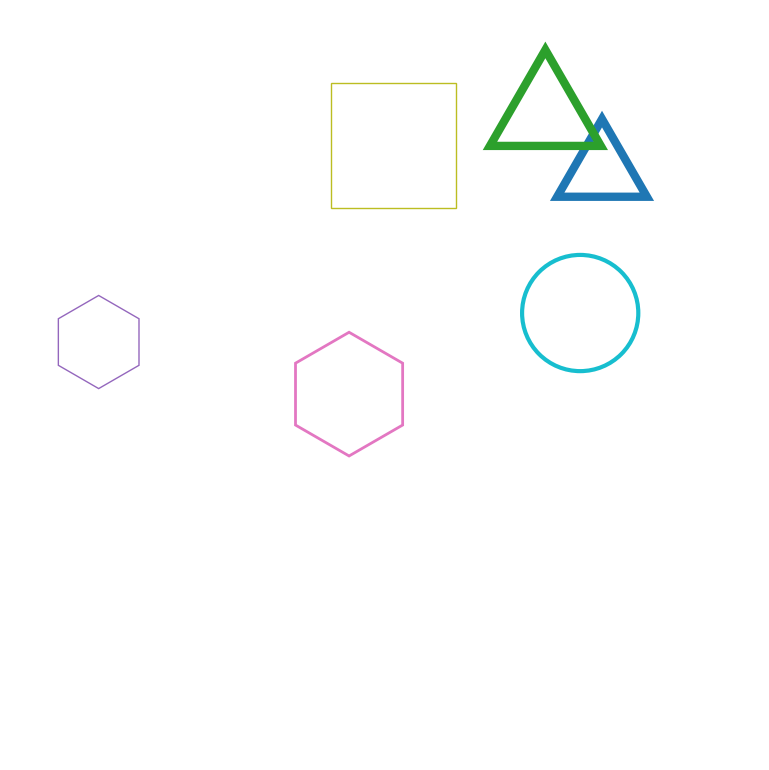[{"shape": "triangle", "thickness": 3, "radius": 0.34, "center": [0.782, 0.778]}, {"shape": "triangle", "thickness": 3, "radius": 0.42, "center": [0.708, 0.852]}, {"shape": "hexagon", "thickness": 0.5, "radius": 0.3, "center": [0.128, 0.556]}, {"shape": "hexagon", "thickness": 1, "radius": 0.4, "center": [0.453, 0.488]}, {"shape": "square", "thickness": 0.5, "radius": 0.41, "center": [0.512, 0.811]}, {"shape": "circle", "thickness": 1.5, "radius": 0.38, "center": [0.754, 0.593]}]